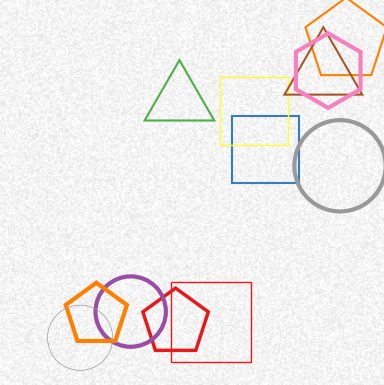[{"shape": "square", "thickness": 1, "radius": 0.52, "center": [0.548, 0.163]}, {"shape": "pentagon", "thickness": 2.5, "radius": 0.45, "center": [0.456, 0.162]}, {"shape": "square", "thickness": 1.5, "radius": 0.43, "center": [0.69, 0.612]}, {"shape": "triangle", "thickness": 1.5, "radius": 0.52, "center": [0.466, 0.739]}, {"shape": "circle", "thickness": 3, "radius": 0.46, "center": [0.339, 0.191]}, {"shape": "pentagon", "thickness": 1.5, "radius": 0.56, "center": [0.899, 0.895]}, {"shape": "pentagon", "thickness": 3, "radius": 0.42, "center": [0.25, 0.182]}, {"shape": "square", "thickness": 1, "radius": 0.44, "center": [0.659, 0.711]}, {"shape": "triangle", "thickness": 1.5, "radius": 0.58, "center": [0.84, 0.813]}, {"shape": "hexagon", "thickness": 3, "radius": 0.48, "center": [0.853, 0.817]}, {"shape": "circle", "thickness": 0.5, "radius": 0.42, "center": [0.208, 0.123]}, {"shape": "circle", "thickness": 3, "radius": 0.59, "center": [0.883, 0.569]}]